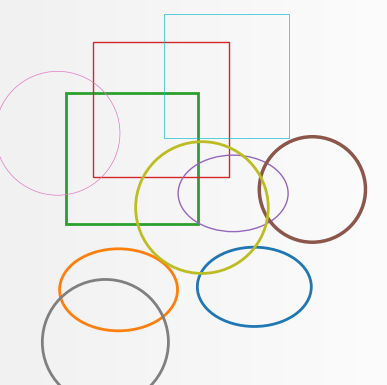[{"shape": "oval", "thickness": 2, "radius": 0.74, "center": [0.656, 0.255]}, {"shape": "oval", "thickness": 2, "radius": 0.76, "center": [0.306, 0.247]}, {"shape": "square", "thickness": 2, "radius": 0.85, "center": [0.342, 0.588]}, {"shape": "square", "thickness": 1, "radius": 0.88, "center": [0.415, 0.716]}, {"shape": "oval", "thickness": 1, "radius": 0.71, "center": [0.602, 0.498]}, {"shape": "circle", "thickness": 2.5, "radius": 0.69, "center": [0.806, 0.508]}, {"shape": "circle", "thickness": 0.5, "radius": 0.8, "center": [0.149, 0.654]}, {"shape": "circle", "thickness": 2, "radius": 0.81, "center": [0.272, 0.111]}, {"shape": "circle", "thickness": 2, "radius": 0.86, "center": [0.521, 0.461]}, {"shape": "square", "thickness": 0.5, "radius": 0.81, "center": [0.585, 0.802]}]